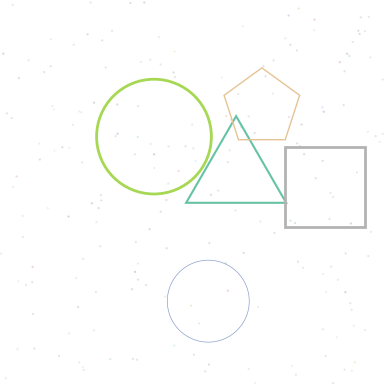[{"shape": "triangle", "thickness": 1.5, "radius": 0.75, "center": [0.613, 0.548]}, {"shape": "circle", "thickness": 0.5, "radius": 0.53, "center": [0.541, 0.218]}, {"shape": "circle", "thickness": 2, "radius": 0.75, "center": [0.4, 0.645]}, {"shape": "pentagon", "thickness": 1, "radius": 0.52, "center": [0.68, 0.721]}, {"shape": "square", "thickness": 2, "radius": 0.52, "center": [0.845, 0.515]}]